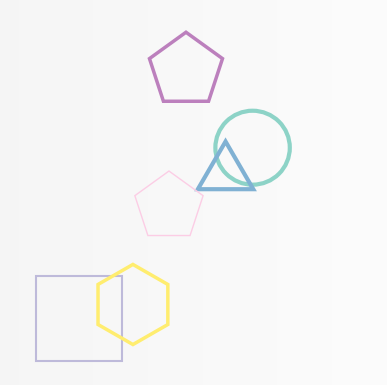[{"shape": "circle", "thickness": 3, "radius": 0.48, "center": [0.652, 0.616]}, {"shape": "square", "thickness": 1.5, "radius": 0.55, "center": [0.203, 0.174]}, {"shape": "triangle", "thickness": 3, "radius": 0.41, "center": [0.582, 0.55]}, {"shape": "pentagon", "thickness": 1, "radius": 0.46, "center": [0.436, 0.463]}, {"shape": "pentagon", "thickness": 2.5, "radius": 0.5, "center": [0.48, 0.817]}, {"shape": "hexagon", "thickness": 2.5, "radius": 0.52, "center": [0.343, 0.209]}]